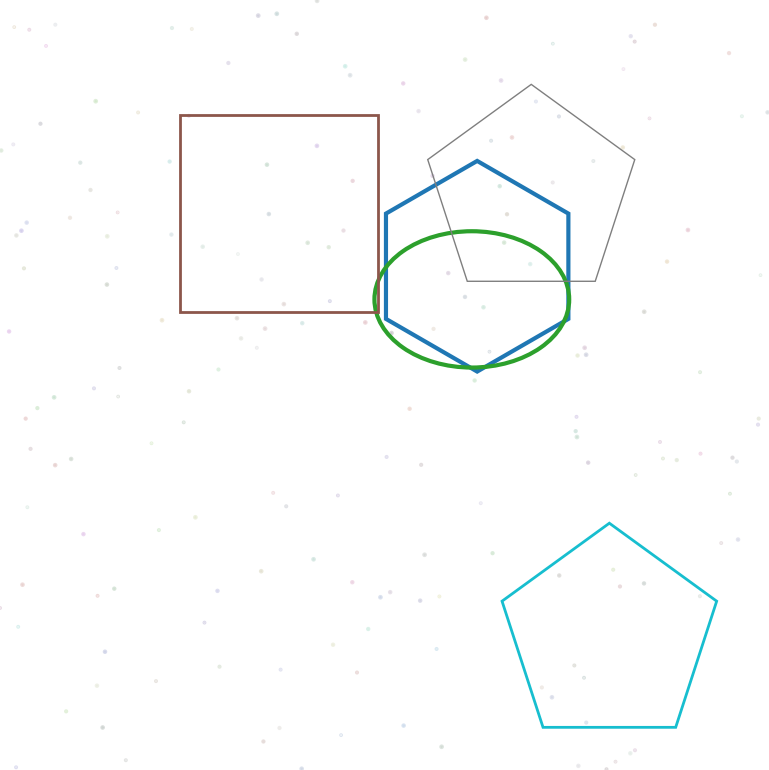[{"shape": "hexagon", "thickness": 1.5, "radius": 0.68, "center": [0.62, 0.654]}, {"shape": "oval", "thickness": 1.5, "radius": 0.63, "center": [0.613, 0.611]}, {"shape": "square", "thickness": 1, "radius": 0.64, "center": [0.362, 0.723]}, {"shape": "pentagon", "thickness": 0.5, "radius": 0.71, "center": [0.69, 0.749]}, {"shape": "pentagon", "thickness": 1, "radius": 0.73, "center": [0.791, 0.174]}]